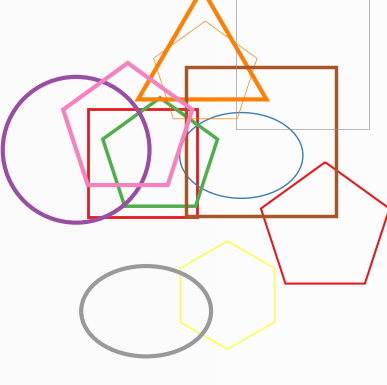[{"shape": "pentagon", "thickness": 1.5, "radius": 0.87, "center": [0.839, 0.404]}, {"shape": "square", "thickness": 2, "radius": 0.71, "center": [0.368, 0.577]}, {"shape": "oval", "thickness": 1, "radius": 0.8, "center": [0.623, 0.596]}, {"shape": "pentagon", "thickness": 2.5, "radius": 0.78, "center": [0.413, 0.59]}, {"shape": "circle", "thickness": 3, "radius": 0.95, "center": [0.196, 0.611]}, {"shape": "pentagon", "thickness": 0.5, "radius": 0.7, "center": [0.53, 0.805]}, {"shape": "triangle", "thickness": 3, "radius": 0.96, "center": [0.522, 0.837]}, {"shape": "hexagon", "thickness": 1, "radius": 0.7, "center": [0.587, 0.233]}, {"shape": "square", "thickness": 2.5, "radius": 0.97, "center": [0.674, 0.632]}, {"shape": "pentagon", "thickness": 3, "radius": 0.88, "center": [0.33, 0.661]}, {"shape": "square", "thickness": 0.5, "radius": 0.86, "center": [0.781, 0.837]}, {"shape": "oval", "thickness": 3, "radius": 0.84, "center": [0.377, 0.192]}]